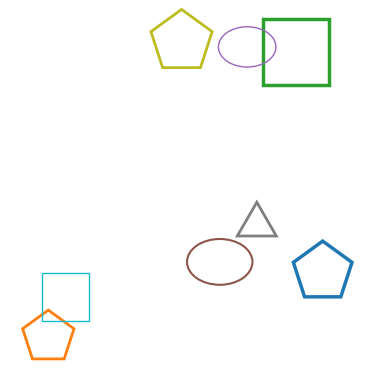[{"shape": "pentagon", "thickness": 2.5, "radius": 0.4, "center": [0.838, 0.294]}, {"shape": "pentagon", "thickness": 2, "radius": 0.35, "center": [0.126, 0.124]}, {"shape": "square", "thickness": 2.5, "radius": 0.43, "center": [0.769, 0.864]}, {"shape": "oval", "thickness": 1, "radius": 0.37, "center": [0.642, 0.878]}, {"shape": "oval", "thickness": 1.5, "radius": 0.42, "center": [0.571, 0.32]}, {"shape": "triangle", "thickness": 2, "radius": 0.29, "center": [0.667, 0.416]}, {"shape": "pentagon", "thickness": 2, "radius": 0.42, "center": [0.472, 0.892]}, {"shape": "square", "thickness": 1, "radius": 0.31, "center": [0.17, 0.228]}]